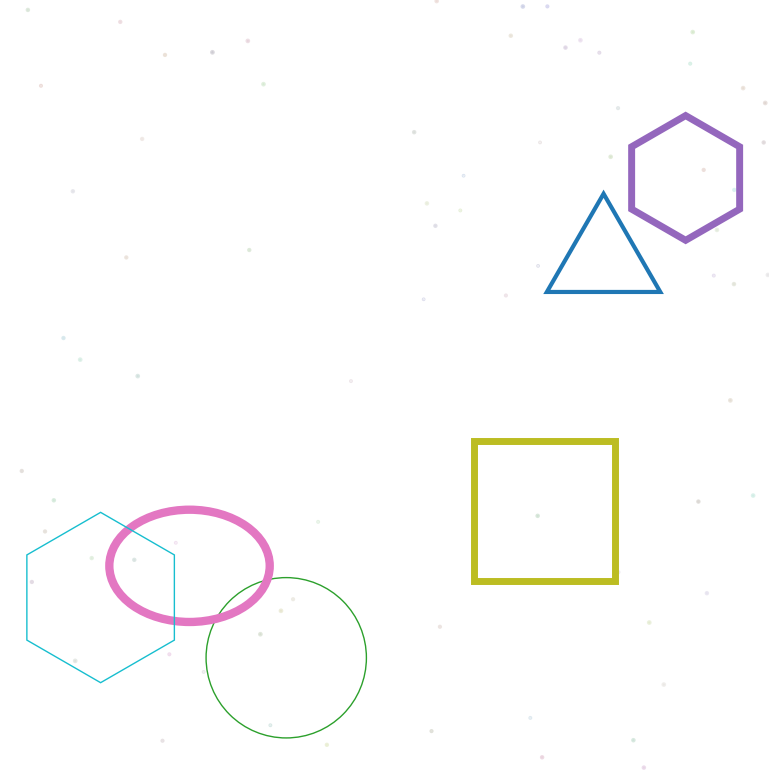[{"shape": "triangle", "thickness": 1.5, "radius": 0.43, "center": [0.784, 0.663]}, {"shape": "circle", "thickness": 0.5, "radius": 0.52, "center": [0.372, 0.146]}, {"shape": "hexagon", "thickness": 2.5, "radius": 0.4, "center": [0.89, 0.769]}, {"shape": "oval", "thickness": 3, "radius": 0.52, "center": [0.246, 0.265]}, {"shape": "square", "thickness": 2.5, "radius": 0.46, "center": [0.707, 0.336]}, {"shape": "hexagon", "thickness": 0.5, "radius": 0.55, "center": [0.131, 0.224]}]